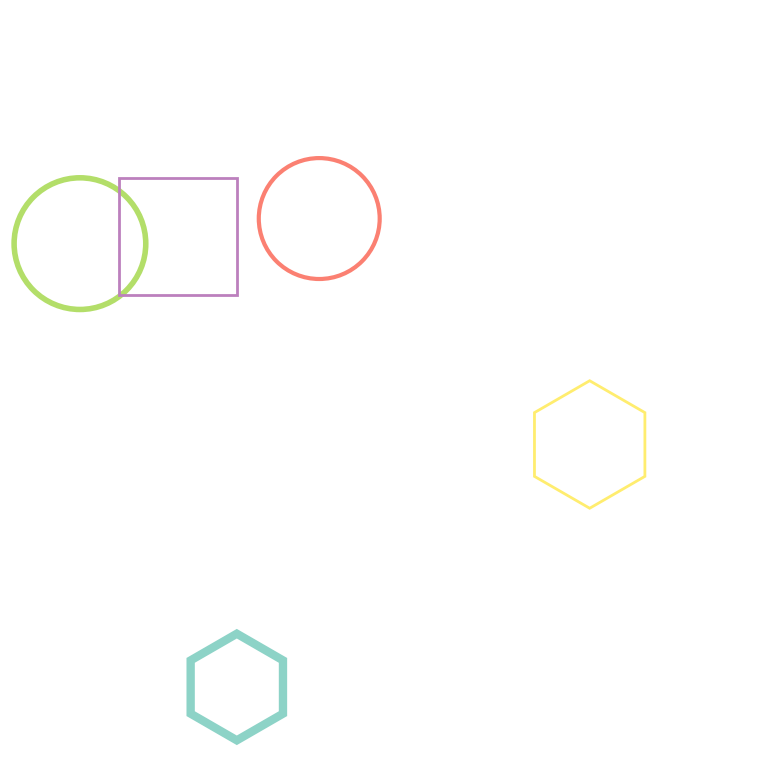[{"shape": "hexagon", "thickness": 3, "radius": 0.35, "center": [0.308, 0.108]}, {"shape": "circle", "thickness": 1.5, "radius": 0.39, "center": [0.415, 0.716]}, {"shape": "circle", "thickness": 2, "radius": 0.43, "center": [0.104, 0.684]}, {"shape": "square", "thickness": 1, "radius": 0.38, "center": [0.231, 0.693]}, {"shape": "hexagon", "thickness": 1, "radius": 0.41, "center": [0.766, 0.423]}]